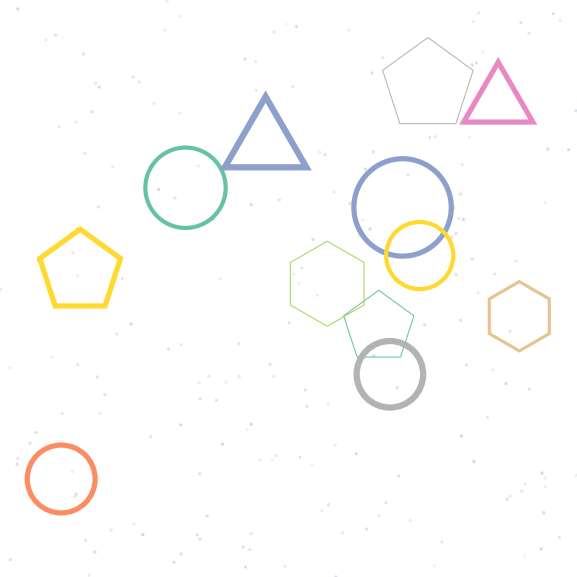[{"shape": "pentagon", "thickness": 0.5, "radius": 0.32, "center": [0.656, 0.433]}, {"shape": "circle", "thickness": 2, "radius": 0.35, "center": [0.321, 0.674]}, {"shape": "circle", "thickness": 2.5, "radius": 0.29, "center": [0.106, 0.17]}, {"shape": "circle", "thickness": 2.5, "radius": 0.42, "center": [0.697, 0.64]}, {"shape": "triangle", "thickness": 3, "radius": 0.41, "center": [0.46, 0.75]}, {"shape": "triangle", "thickness": 2.5, "radius": 0.35, "center": [0.863, 0.822]}, {"shape": "hexagon", "thickness": 0.5, "radius": 0.37, "center": [0.567, 0.508]}, {"shape": "circle", "thickness": 2, "radius": 0.29, "center": [0.727, 0.557]}, {"shape": "pentagon", "thickness": 2.5, "radius": 0.37, "center": [0.139, 0.529]}, {"shape": "hexagon", "thickness": 1.5, "radius": 0.3, "center": [0.899, 0.451]}, {"shape": "pentagon", "thickness": 0.5, "radius": 0.41, "center": [0.741, 0.852]}, {"shape": "circle", "thickness": 3, "radius": 0.29, "center": [0.675, 0.351]}]